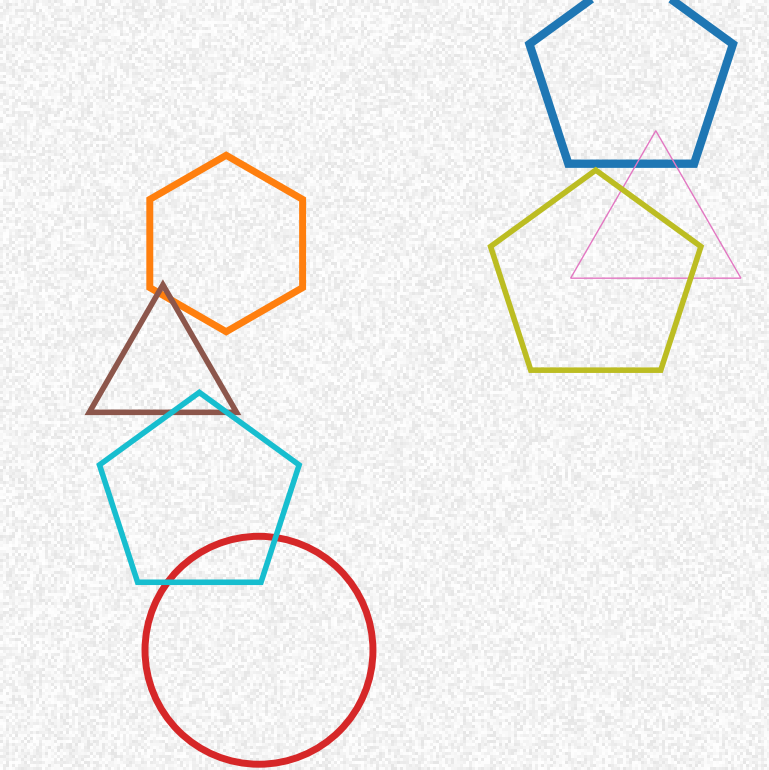[{"shape": "pentagon", "thickness": 3, "radius": 0.69, "center": [0.82, 0.9]}, {"shape": "hexagon", "thickness": 2.5, "radius": 0.57, "center": [0.294, 0.684]}, {"shape": "circle", "thickness": 2.5, "radius": 0.74, "center": [0.336, 0.155]}, {"shape": "triangle", "thickness": 2, "radius": 0.55, "center": [0.212, 0.52]}, {"shape": "triangle", "thickness": 0.5, "radius": 0.64, "center": [0.852, 0.703]}, {"shape": "pentagon", "thickness": 2, "radius": 0.72, "center": [0.774, 0.635]}, {"shape": "pentagon", "thickness": 2, "radius": 0.68, "center": [0.259, 0.354]}]